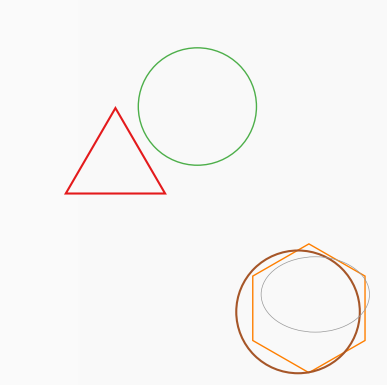[{"shape": "triangle", "thickness": 1.5, "radius": 0.74, "center": [0.298, 0.571]}, {"shape": "circle", "thickness": 1, "radius": 0.76, "center": [0.509, 0.723]}, {"shape": "hexagon", "thickness": 1, "radius": 0.84, "center": [0.797, 0.199]}, {"shape": "circle", "thickness": 1.5, "radius": 0.8, "center": [0.769, 0.19]}, {"shape": "oval", "thickness": 0.5, "radius": 0.7, "center": [0.814, 0.235]}]